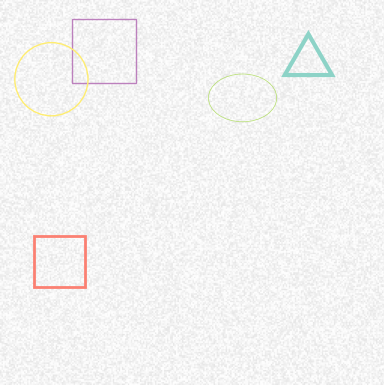[{"shape": "triangle", "thickness": 3, "radius": 0.35, "center": [0.801, 0.841]}, {"shape": "square", "thickness": 2, "radius": 0.34, "center": [0.155, 0.321]}, {"shape": "oval", "thickness": 0.5, "radius": 0.44, "center": [0.63, 0.746]}, {"shape": "square", "thickness": 1, "radius": 0.42, "center": [0.27, 0.867]}, {"shape": "circle", "thickness": 1, "radius": 0.48, "center": [0.134, 0.794]}]